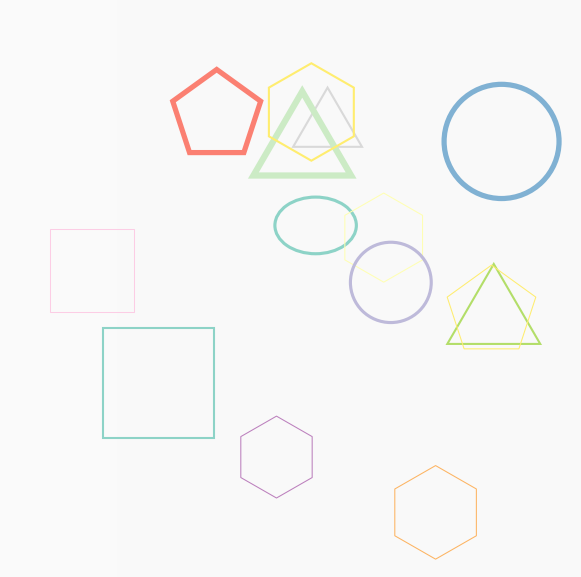[{"shape": "square", "thickness": 1, "radius": 0.48, "center": [0.273, 0.336]}, {"shape": "oval", "thickness": 1.5, "radius": 0.35, "center": [0.543, 0.609]}, {"shape": "hexagon", "thickness": 0.5, "radius": 0.39, "center": [0.66, 0.588]}, {"shape": "circle", "thickness": 1.5, "radius": 0.35, "center": [0.672, 0.51]}, {"shape": "pentagon", "thickness": 2.5, "radius": 0.4, "center": [0.373, 0.799]}, {"shape": "circle", "thickness": 2.5, "radius": 0.49, "center": [0.863, 0.754]}, {"shape": "hexagon", "thickness": 0.5, "radius": 0.41, "center": [0.749, 0.112]}, {"shape": "triangle", "thickness": 1, "radius": 0.46, "center": [0.849, 0.45]}, {"shape": "square", "thickness": 0.5, "radius": 0.36, "center": [0.159, 0.53]}, {"shape": "triangle", "thickness": 1, "radius": 0.34, "center": [0.564, 0.779]}, {"shape": "hexagon", "thickness": 0.5, "radius": 0.35, "center": [0.476, 0.208]}, {"shape": "triangle", "thickness": 3, "radius": 0.49, "center": [0.52, 0.744]}, {"shape": "pentagon", "thickness": 0.5, "radius": 0.4, "center": [0.846, 0.46]}, {"shape": "hexagon", "thickness": 1, "radius": 0.42, "center": [0.536, 0.805]}]